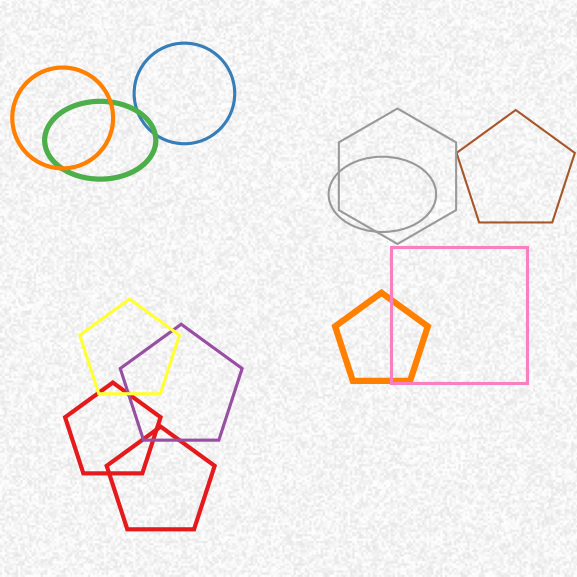[{"shape": "pentagon", "thickness": 2, "radius": 0.43, "center": [0.195, 0.25]}, {"shape": "pentagon", "thickness": 2, "radius": 0.49, "center": [0.278, 0.162]}, {"shape": "circle", "thickness": 1.5, "radius": 0.44, "center": [0.319, 0.837]}, {"shape": "oval", "thickness": 2.5, "radius": 0.48, "center": [0.174, 0.756]}, {"shape": "pentagon", "thickness": 1.5, "radius": 0.55, "center": [0.314, 0.327]}, {"shape": "pentagon", "thickness": 3, "radius": 0.42, "center": [0.661, 0.408]}, {"shape": "circle", "thickness": 2, "radius": 0.44, "center": [0.109, 0.795]}, {"shape": "pentagon", "thickness": 1.5, "radius": 0.45, "center": [0.224, 0.391]}, {"shape": "pentagon", "thickness": 1, "radius": 0.54, "center": [0.893, 0.701]}, {"shape": "square", "thickness": 1.5, "radius": 0.59, "center": [0.795, 0.454]}, {"shape": "hexagon", "thickness": 1, "radius": 0.59, "center": [0.688, 0.694]}, {"shape": "oval", "thickness": 1, "radius": 0.47, "center": [0.662, 0.663]}]